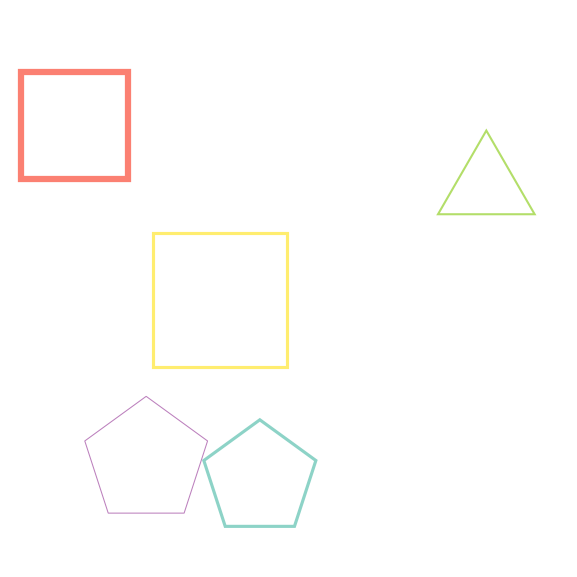[{"shape": "pentagon", "thickness": 1.5, "radius": 0.51, "center": [0.45, 0.17]}, {"shape": "square", "thickness": 3, "radius": 0.46, "center": [0.129, 0.782]}, {"shape": "triangle", "thickness": 1, "radius": 0.48, "center": [0.842, 0.676]}, {"shape": "pentagon", "thickness": 0.5, "radius": 0.56, "center": [0.253, 0.201]}, {"shape": "square", "thickness": 1.5, "radius": 0.58, "center": [0.381, 0.48]}]